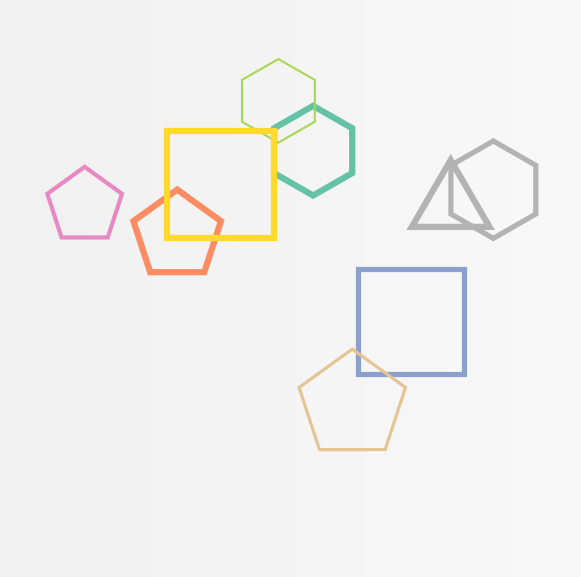[{"shape": "hexagon", "thickness": 3, "radius": 0.39, "center": [0.539, 0.738]}, {"shape": "pentagon", "thickness": 3, "radius": 0.4, "center": [0.305, 0.592]}, {"shape": "square", "thickness": 2.5, "radius": 0.46, "center": [0.708, 0.442]}, {"shape": "pentagon", "thickness": 2, "radius": 0.34, "center": [0.146, 0.643]}, {"shape": "hexagon", "thickness": 1, "radius": 0.36, "center": [0.479, 0.825]}, {"shape": "square", "thickness": 3, "radius": 0.46, "center": [0.38, 0.68]}, {"shape": "pentagon", "thickness": 1.5, "radius": 0.48, "center": [0.606, 0.298]}, {"shape": "hexagon", "thickness": 2.5, "radius": 0.42, "center": [0.849, 0.671]}, {"shape": "triangle", "thickness": 3, "radius": 0.39, "center": [0.775, 0.645]}]